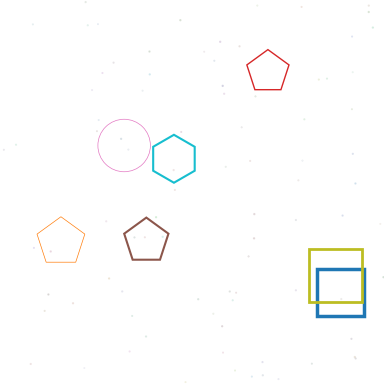[{"shape": "square", "thickness": 2.5, "radius": 0.31, "center": [0.884, 0.24]}, {"shape": "pentagon", "thickness": 0.5, "radius": 0.33, "center": [0.158, 0.372]}, {"shape": "pentagon", "thickness": 1, "radius": 0.29, "center": [0.696, 0.814]}, {"shape": "pentagon", "thickness": 1.5, "radius": 0.3, "center": [0.38, 0.374]}, {"shape": "circle", "thickness": 0.5, "radius": 0.34, "center": [0.322, 0.622]}, {"shape": "square", "thickness": 2, "radius": 0.35, "center": [0.871, 0.285]}, {"shape": "hexagon", "thickness": 1.5, "radius": 0.31, "center": [0.452, 0.588]}]